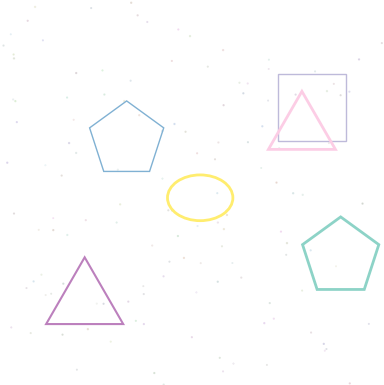[{"shape": "pentagon", "thickness": 2, "radius": 0.52, "center": [0.885, 0.332]}, {"shape": "square", "thickness": 1, "radius": 0.44, "center": [0.81, 0.72]}, {"shape": "pentagon", "thickness": 1, "radius": 0.51, "center": [0.329, 0.637]}, {"shape": "triangle", "thickness": 2, "radius": 0.5, "center": [0.784, 0.662]}, {"shape": "triangle", "thickness": 1.5, "radius": 0.58, "center": [0.22, 0.216]}, {"shape": "oval", "thickness": 2, "radius": 0.42, "center": [0.52, 0.486]}]